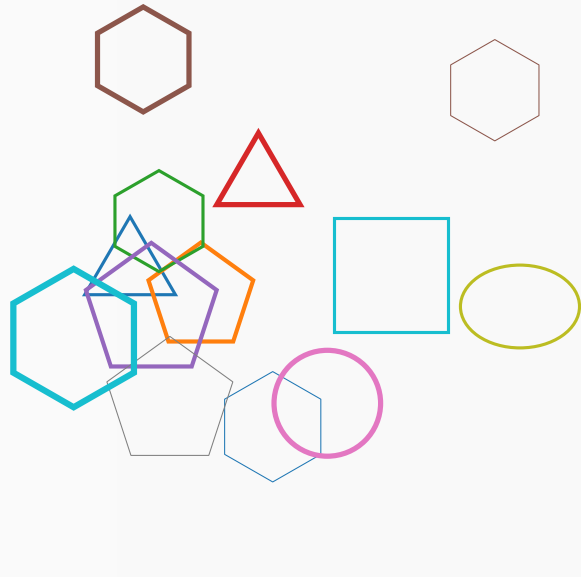[{"shape": "triangle", "thickness": 1.5, "radius": 0.45, "center": [0.224, 0.534]}, {"shape": "hexagon", "thickness": 0.5, "radius": 0.48, "center": [0.469, 0.26]}, {"shape": "pentagon", "thickness": 2, "radius": 0.47, "center": [0.346, 0.484]}, {"shape": "hexagon", "thickness": 1.5, "radius": 0.44, "center": [0.274, 0.616]}, {"shape": "triangle", "thickness": 2.5, "radius": 0.41, "center": [0.445, 0.686]}, {"shape": "pentagon", "thickness": 2, "radius": 0.59, "center": [0.26, 0.46]}, {"shape": "hexagon", "thickness": 0.5, "radius": 0.44, "center": [0.851, 0.843]}, {"shape": "hexagon", "thickness": 2.5, "radius": 0.45, "center": [0.246, 0.896]}, {"shape": "circle", "thickness": 2.5, "radius": 0.46, "center": [0.563, 0.301]}, {"shape": "pentagon", "thickness": 0.5, "radius": 0.57, "center": [0.292, 0.303]}, {"shape": "oval", "thickness": 1.5, "radius": 0.51, "center": [0.895, 0.468]}, {"shape": "square", "thickness": 1.5, "radius": 0.49, "center": [0.672, 0.523]}, {"shape": "hexagon", "thickness": 3, "radius": 0.6, "center": [0.127, 0.414]}]